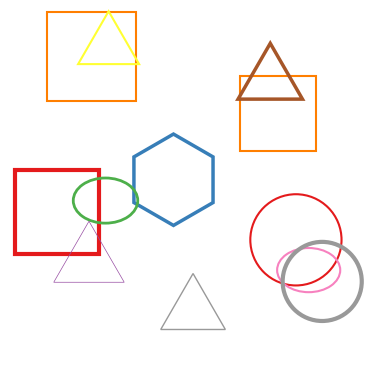[{"shape": "circle", "thickness": 1.5, "radius": 0.59, "center": [0.769, 0.377]}, {"shape": "square", "thickness": 3, "radius": 0.55, "center": [0.147, 0.45]}, {"shape": "hexagon", "thickness": 2.5, "radius": 0.59, "center": [0.451, 0.533]}, {"shape": "oval", "thickness": 2, "radius": 0.42, "center": [0.274, 0.479]}, {"shape": "triangle", "thickness": 0.5, "radius": 0.53, "center": [0.231, 0.32]}, {"shape": "square", "thickness": 1.5, "radius": 0.49, "center": [0.722, 0.704]}, {"shape": "square", "thickness": 1.5, "radius": 0.58, "center": [0.238, 0.853]}, {"shape": "triangle", "thickness": 1.5, "radius": 0.46, "center": [0.282, 0.879]}, {"shape": "triangle", "thickness": 2.5, "radius": 0.48, "center": [0.702, 0.791]}, {"shape": "oval", "thickness": 1.5, "radius": 0.41, "center": [0.802, 0.298]}, {"shape": "triangle", "thickness": 1, "radius": 0.48, "center": [0.501, 0.193]}, {"shape": "circle", "thickness": 3, "radius": 0.51, "center": [0.837, 0.269]}]